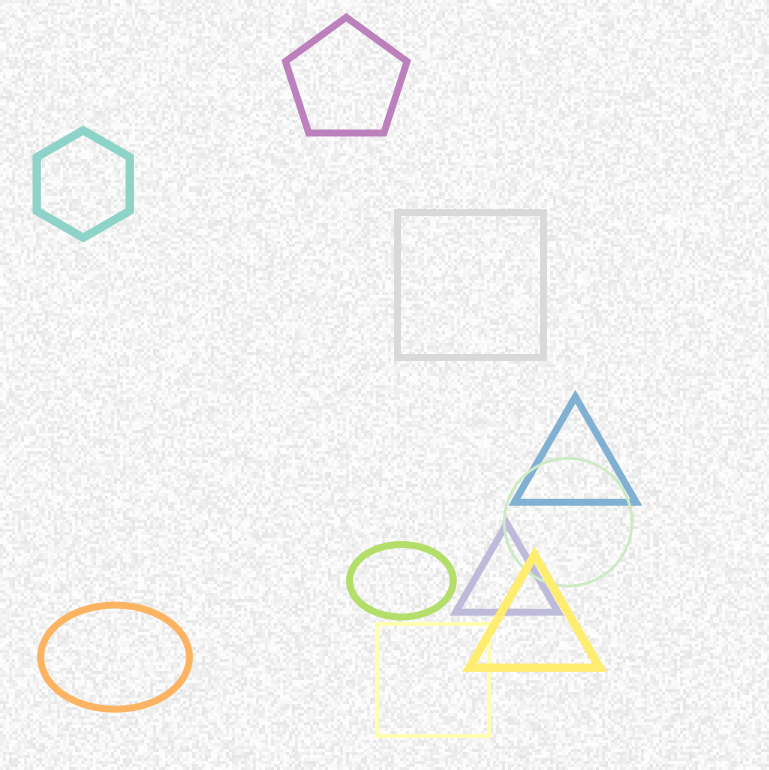[{"shape": "hexagon", "thickness": 3, "radius": 0.35, "center": [0.108, 0.761]}, {"shape": "square", "thickness": 1.5, "radius": 0.37, "center": [0.562, 0.117]}, {"shape": "triangle", "thickness": 2.5, "radius": 0.38, "center": [0.658, 0.243]}, {"shape": "triangle", "thickness": 2.5, "radius": 0.46, "center": [0.747, 0.393]}, {"shape": "oval", "thickness": 2.5, "radius": 0.48, "center": [0.149, 0.147]}, {"shape": "oval", "thickness": 2.5, "radius": 0.34, "center": [0.521, 0.246]}, {"shape": "square", "thickness": 2.5, "radius": 0.47, "center": [0.611, 0.63]}, {"shape": "pentagon", "thickness": 2.5, "radius": 0.42, "center": [0.45, 0.895]}, {"shape": "circle", "thickness": 1, "radius": 0.41, "center": [0.738, 0.322]}, {"shape": "triangle", "thickness": 3, "radius": 0.49, "center": [0.694, 0.182]}]